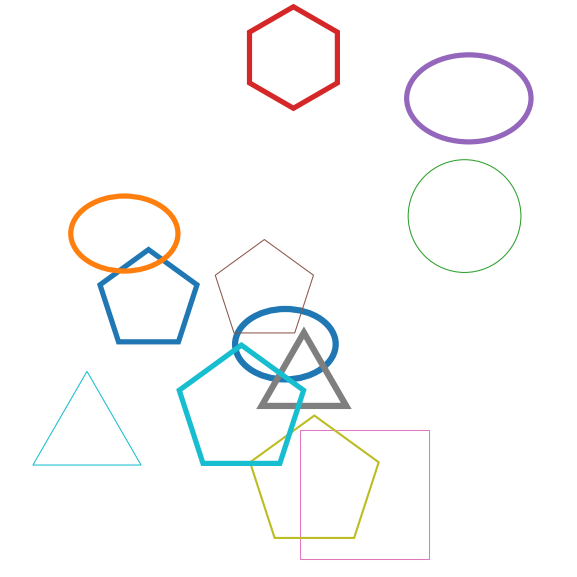[{"shape": "pentagon", "thickness": 2.5, "radius": 0.44, "center": [0.257, 0.479]}, {"shape": "oval", "thickness": 3, "radius": 0.44, "center": [0.494, 0.403]}, {"shape": "oval", "thickness": 2.5, "radius": 0.46, "center": [0.215, 0.595]}, {"shape": "circle", "thickness": 0.5, "radius": 0.49, "center": [0.804, 0.625]}, {"shape": "hexagon", "thickness": 2.5, "radius": 0.44, "center": [0.508, 0.9]}, {"shape": "oval", "thickness": 2.5, "radius": 0.54, "center": [0.812, 0.829]}, {"shape": "pentagon", "thickness": 0.5, "radius": 0.45, "center": [0.458, 0.495]}, {"shape": "square", "thickness": 0.5, "radius": 0.56, "center": [0.63, 0.143]}, {"shape": "triangle", "thickness": 3, "radius": 0.42, "center": [0.526, 0.339]}, {"shape": "pentagon", "thickness": 1, "radius": 0.59, "center": [0.544, 0.162]}, {"shape": "pentagon", "thickness": 2.5, "radius": 0.57, "center": [0.418, 0.288]}, {"shape": "triangle", "thickness": 0.5, "radius": 0.54, "center": [0.151, 0.248]}]